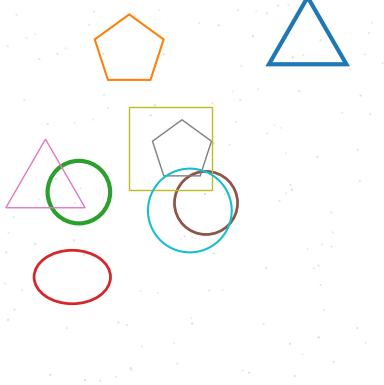[{"shape": "triangle", "thickness": 3, "radius": 0.58, "center": [0.799, 0.891]}, {"shape": "pentagon", "thickness": 1.5, "radius": 0.47, "center": [0.336, 0.869]}, {"shape": "circle", "thickness": 3, "radius": 0.41, "center": [0.205, 0.501]}, {"shape": "oval", "thickness": 2, "radius": 0.5, "center": [0.188, 0.28]}, {"shape": "circle", "thickness": 2, "radius": 0.41, "center": [0.535, 0.473]}, {"shape": "triangle", "thickness": 1, "radius": 0.59, "center": [0.118, 0.52]}, {"shape": "pentagon", "thickness": 1, "radius": 0.4, "center": [0.473, 0.608]}, {"shape": "square", "thickness": 1, "radius": 0.54, "center": [0.443, 0.615]}, {"shape": "circle", "thickness": 1.5, "radius": 0.54, "center": [0.493, 0.453]}]